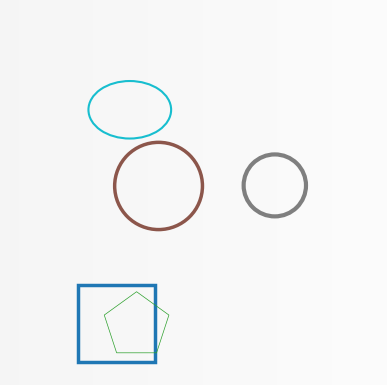[{"shape": "square", "thickness": 2.5, "radius": 0.5, "center": [0.3, 0.16]}, {"shape": "pentagon", "thickness": 0.5, "radius": 0.44, "center": [0.352, 0.155]}, {"shape": "circle", "thickness": 2.5, "radius": 0.57, "center": [0.409, 0.517]}, {"shape": "circle", "thickness": 3, "radius": 0.4, "center": [0.709, 0.518]}, {"shape": "oval", "thickness": 1.5, "radius": 0.53, "center": [0.335, 0.715]}]